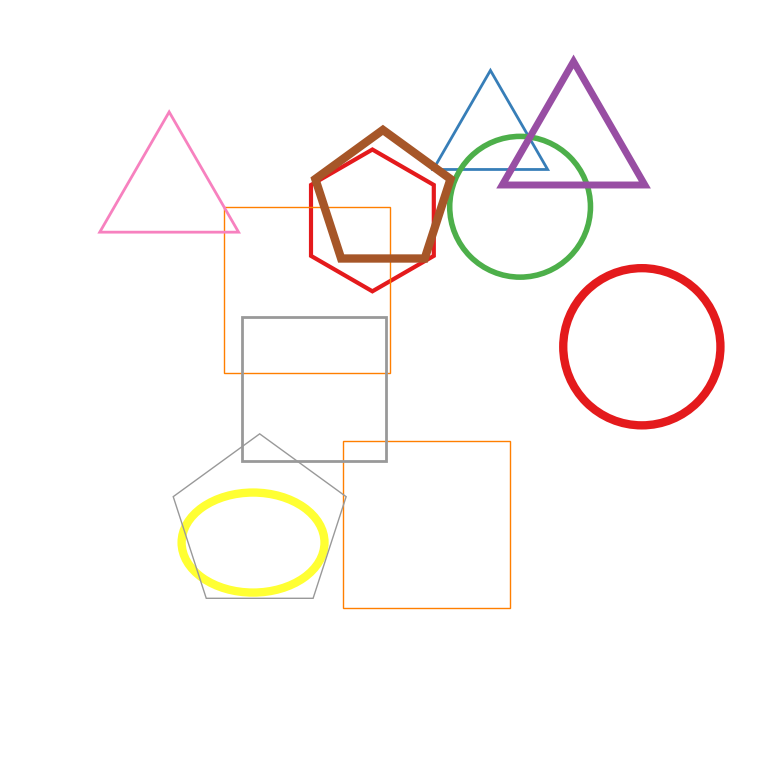[{"shape": "circle", "thickness": 3, "radius": 0.51, "center": [0.834, 0.55]}, {"shape": "hexagon", "thickness": 1.5, "radius": 0.46, "center": [0.484, 0.714]}, {"shape": "triangle", "thickness": 1, "radius": 0.43, "center": [0.637, 0.823]}, {"shape": "circle", "thickness": 2, "radius": 0.46, "center": [0.675, 0.731]}, {"shape": "triangle", "thickness": 2.5, "radius": 0.53, "center": [0.745, 0.813]}, {"shape": "square", "thickness": 0.5, "radius": 0.54, "center": [0.554, 0.319]}, {"shape": "square", "thickness": 0.5, "radius": 0.54, "center": [0.399, 0.623]}, {"shape": "oval", "thickness": 3, "radius": 0.46, "center": [0.329, 0.295]}, {"shape": "pentagon", "thickness": 3, "radius": 0.46, "center": [0.497, 0.739]}, {"shape": "triangle", "thickness": 1, "radius": 0.52, "center": [0.22, 0.751]}, {"shape": "square", "thickness": 1, "radius": 0.47, "center": [0.408, 0.494]}, {"shape": "pentagon", "thickness": 0.5, "radius": 0.59, "center": [0.337, 0.318]}]